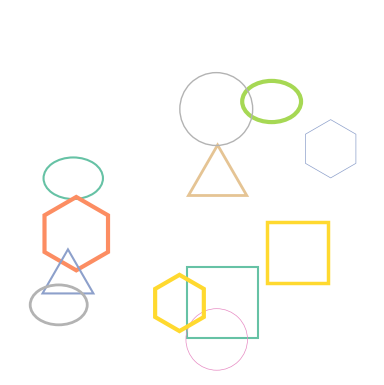[{"shape": "square", "thickness": 1.5, "radius": 0.46, "center": [0.578, 0.214]}, {"shape": "oval", "thickness": 1.5, "radius": 0.39, "center": [0.19, 0.537]}, {"shape": "hexagon", "thickness": 3, "radius": 0.48, "center": [0.198, 0.393]}, {"shape": "hexagon", "thickness": 0.5, "radius": 0.38, "center": [0.859, 0.614]}, {"shape": "triangle", "thickness": 1.5, "radius": 0.38, "center": [0.176, 0.276]}, {"shape": "circle", "thickness": 0.5, "radius": 0.4, "center": [0.563, 0.118]}, {"shape": "oval", "thickness": 3, "radius": 0.38, "center": [0.706, 0.736]}, {"shape": "hexagon", "thickness": 3, "radius": 0.37, "center": [0.466, 0.213]}, {"shape": "square", "thickness": 2.5, "radius": 0.4, "center": [0.772, 0.344]}, {"shape": "triangle", "thickness": 2, "radius": 0.44, "center": [0.565, 0.536]}, {"shape": "oval", "thickness": 2, "radius": 0.37, "center": [0.153, 0.208]}, {"shape": "circle", "thickness": 1, "radius": 0.47, "center": [0.562, 0.717]}]